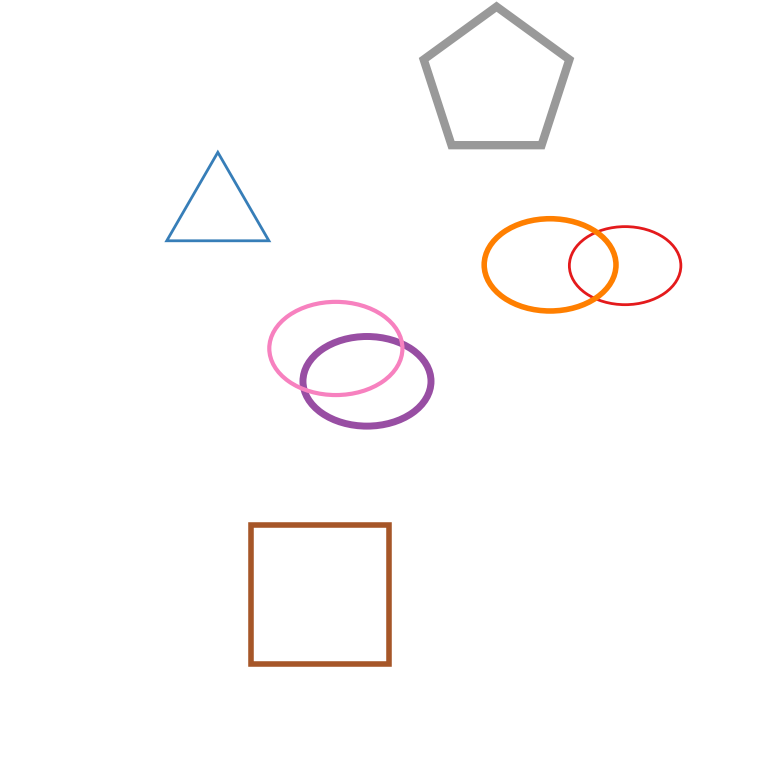[{"shape": "oval", "thickness": 1, "radius": 0.36, "center": [0.812, 0.655]}, {"shape": "triangle", "thickness": 1, "radius": 0.38, "center": [0.283, 0.726]}, {"shape": "oval", "thickness": 2.5, "radius": 0.42, "center": [0.477, 0.505]}, {"shape": "oval", "thickness": 2, "radius": 0.43, "center": [0.714, 0.656]}, {"shape": "square", "thickness": 2, "radius": 0.45, "center": [0.416, 0.228]}, {"shape": "oval", "thickness": 1.5, "radius": 0.43, "center": [0.436, 0.547]}, {"shape": "pentagon", "thickness": 3, "radius": 0.5, "center": [0.645, 0.892]}]